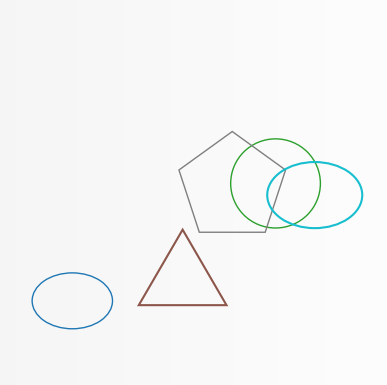[{"shape": "oval", "thickness": 1, "radius": 0.52, "center": [0.187, 0.219]}, {"shape": "circle", "thickness": 1, "radius": 0.58, "center": [0.711, 0.524]}, {"shape": "triangle", "thickness": 1.5, "radius": 0.65, "center": [0.471, 0.273]}, {"shape": "pentagon", "thickness": 1, "radius": 0.72, "center": [0.599, 0.514]}, {"shape": "oval", "thickness": 1.5, "radius": 0.61, "center": [0.812, 0.493]}]